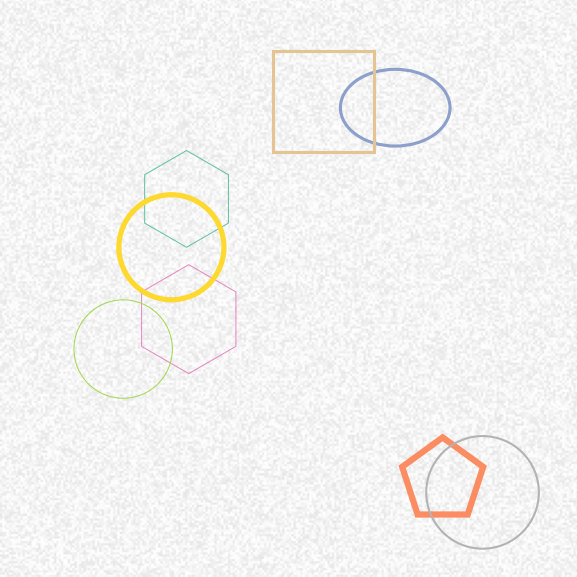[{"shape": "hexagon", "thickness": 0.5, "radius": 0.42, "center": [0.323, 0.655]}, {"shape": "pentagon", "thickness": 3, "radius": 0.37, "center": [0.767, 0.168]}, {"shape": "oval", "thickness": 1.5, "radius": 0.47, "center": [0.684, 0.813]}, {"shape": "hexagon", "thickness": 0.5, "radius": 0.47, "center": [0.327, 0.447]}, {"shape": "circle", "thickness": 0.5, "radius": 0.43, "center": [0.213, 0.395]}, {"shape": "circle", "thickness": 2.5, "radius": 0.45, "center": [0.297, 0.571]}, {"shape": "square", "thickness": 1.5, "radius": 0.44, "center": [0.56, 0.824]}, {"shape": "circle", "thickness": 1, "radius": 0.49, "center": [0.836, 0.147]}]